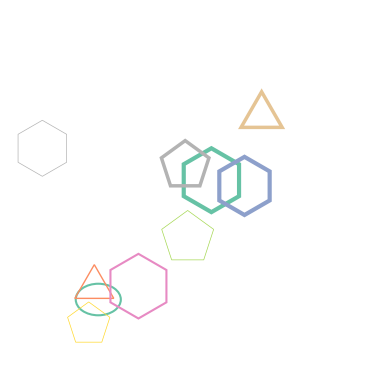[{"shape": "hexagon", "thickness": 3, "radius": 0.41, "center": [0.549, 0.532]}, {"shape": "oval", "thickness": 1.5, "radius": 0.29, "center": [0.255, 0.222]}, {"shape": "triangle", "thickness": 1, "radius": 0.29, "center": [0.245, 0.254]}, {"shape": "hexagon", "thickness": 3, "radius": 0.38, "center": [0.635, 0.517]}, {"shape": "hexagon", "thickness": 1.5, "radius": 0.42, "center": [0.36, 0.257]}, {"shape": "pentagon", "thickness": 0.5, "radius": 0.35, "center": [0.487, 0.382]}, {"shape": "pentagon", "thickness": 0.5, "radius": 0.29, "center": [0.23, 0.158]}, {"shape": "triangle", "thickness": 2.5, "radius": 0.31, "center": [0.68, 0.7]}, {"shape": "pentagon", "thickness": 2.5, "radius": 0.32, "center": [0.481, 0.57]}, {"shape": "hexagon", "thickness": 0.5, "radius": 0.36, "center": [0.11, 0.615]}]